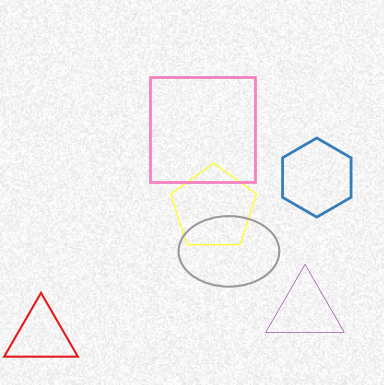[{"shape": "triangle", "thickness": 1.5, "radius": 0.55, "center": [0.107, 0.129]}, {"shape": "hexagon", "thickness": 2, "radius": 0.51, "center": [0.823, 0.539]}, {"shape": "triangle", "thickness": 0.5, "radius": 0.59, "center": [0.792, 0.195]}, {"shape": "pentagon", "thickness": 1, "radius": 0.59, "center": [0.555, 0.459]}, {"shape": "square", "thickness": 2, "radius": 0.68, "center": [0.525, 0.664]}, {"shape": "oval", "thickness": 1.5, "radius": 0.65, "center": [0.595, 0.347]}]